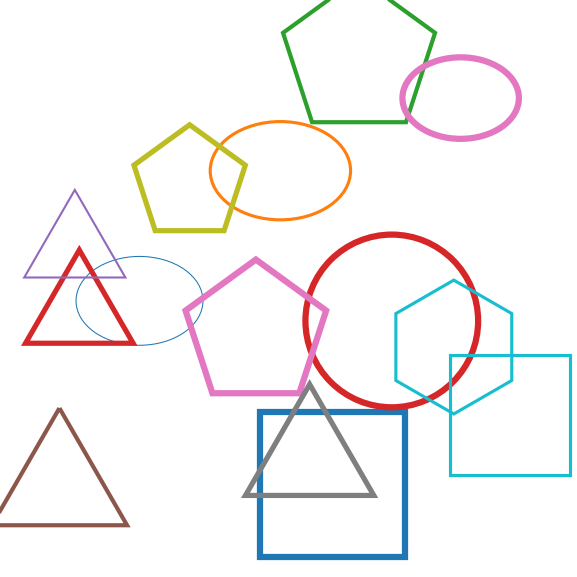[{"shape": "square", "thickness": 3, "radius": 0.63, "center": [0.576, 0.16]}, {"shape": "oval", "thickness": 0.5, "radius": 0.55, "center": [0.242, 0.478]}, {"shape": "oval", "thickness": 1.5, "radius": 0.61, "center": [0.486, 0.704]}, {"shape": "pentagon", "thickness": 2, "radius": 0.69, "center": [0.622, 0.899]}, {"shape": "circle", "thickness": 3, "radius": 0.75, "center": [0.678, 0.443]}, {"shape": "triangle", "thickness": 2.5, "radius": 0.54, "center": [0.137, 0.459]}, {"shape": "triangle", "thickness": 1, "radius": 0.51, "center": [0.13, 0.569]}, {"shape": "triangle", "thickness": 2, "radius": 0.68, "center": [0.103, 0.157]}, {"shape": "oval", "thickness": 3, "radius": 0.5, "center": [0.798, 0.829]}, {"shape": "pentagon", "thickness": 3, "radius": 0.64, "center": [0.443, 0.422]}, {"shape": "triangle", "thickness": 2.5, "radius": 0.64, "center": [0.536, 0.205]}, {"shape": "pentagon", "thickness": 2.5, "radius": 0.51, "center": [0.328, 0.682]}, {"shape": "square", "thickness": 1.5, "radius": 0.52, "center": [0.883, 0.281]}, {"shape": "hexagon", "thickness": 1.5, "radius": 0.58, "center": [0.786, 0.398]}]